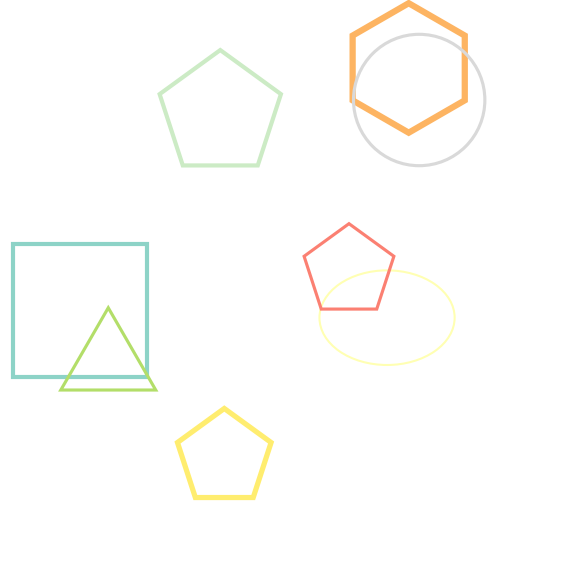[{"shape": "square", "thickness": 2, "radius": 0.58, "center": [0.139, 0.461]}, {"shape": "oval", "thickness": 1, "radius": 0.59, "center": [0.67, 0.449]}, {"shape": "pentagon", "thickness": 1.5, "radius": 0.41, "center": [0.604, 0.53]}, {"shape": "hexagon", "thickness": 3, "radius": 0.56, "center": [0.708, 0.881]}, {"shape": "triangle", "thickness": 1.5, "radius": 0.47, "center": [0.187, 0.371]}, {"shape": "circle", "thickness": 1.5, "radius": 0.57, "center": [0.726, 0.826]}, {"shape": "pentagon", "thickness": 2, "radius": 0.55, "center": [0.381, 0.802]}, {"shape": "pentagon", "thickness": 2.5, "radius": 0.43, "center": [0.388, 0.207]}]